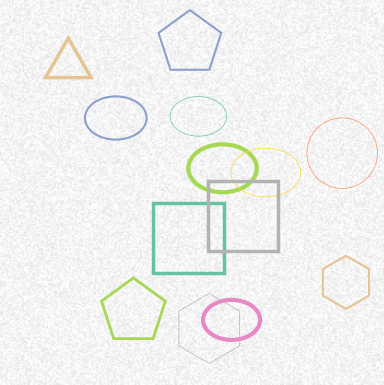[{"shape": "oval", "thickness": 0.5, "radius": 0.37, "center": [0.515, 0.698]}, {"shape": "square", "thickness": 2.5, "radius": 0.46, "center": [0.49, 0.382]}, {"shape": "circle", "thickness": 0.5, "radius": 0.46, "center": [0.889, 0.602]}, {"shape": "pentagon", "thickness": 1.5, "radius": 0.43, "center": [0.493, 0.888]}, {"shape": "oval", "thickness": 1.5, "radius": 0.4, "center": [0.301, 0.693]}, {"shape": "oval", "thickness": 3, "radius": 0.37, "center": [0.601, 0.169]}, {"shape": "pentagon", "thickness": 2, "radius": 0.44, "center": [0.347, 0.191]}, {"shape": "oval", "thickness": 3, "radius": 0.44, "center": [0.578, 0.563]}, {"shape": "oval", "thickness": 0.5, "radius": 0.45, "center": [0.691, 0.552]}, {"shape": "triangle", "thickness": 2.5, "radius": 0.34, "center": [0.177, 0.833]}, {"shape": "hexagon", "thickness": 1.5, "radius": 0.35, "center": [0.899, 0.267]}, {"shape": "square", "thickness": 2.5, "radius": 0.45, "center": [0.631, 0.439]}, {"shape": "hexagon", "thickness": 0.5, "radius": 0.45, "center": [0.543, 0.147]}]